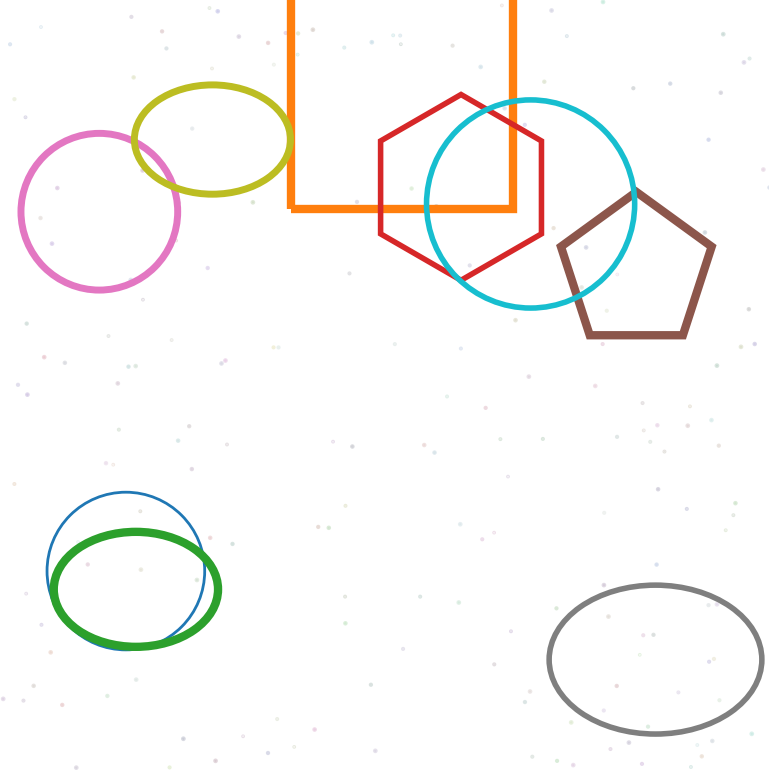[{"shape": "circle", "thickness": 1, "radius": 0.51, "center": [0.163, 0.258]}, {"shape": "square", "thickness": 3, "radius": 0.72, "center": [0.522, 0.873]}, {"shape": "oval", "thickness": 3, "radius": 0.53, "center": [0.177, 0.235]}, {"shape": "hexagon", "thickness": 2, "radius": 0.6, "center": [0.599, 0.757]}, {"shape": "pentagon", "thickness": 3, "radius": 0.51, "center": [0.826, 0.648]}, {"shape": "circle", "thickness": 2.5, "radius": 0.51, "center": [0.129, 0.725]}, {"shape": "oval", "thickness": 2, "radius": 0.69, "center": [0.851, 0.143]}, {"shape": "oval", "thickness": 2.5, "radius": 0.51, "center": [0.276, 0.819]}, {"shape": "circle", "thickness": 2, "radius": 0.68, "center": [0.689, 0.735]}]